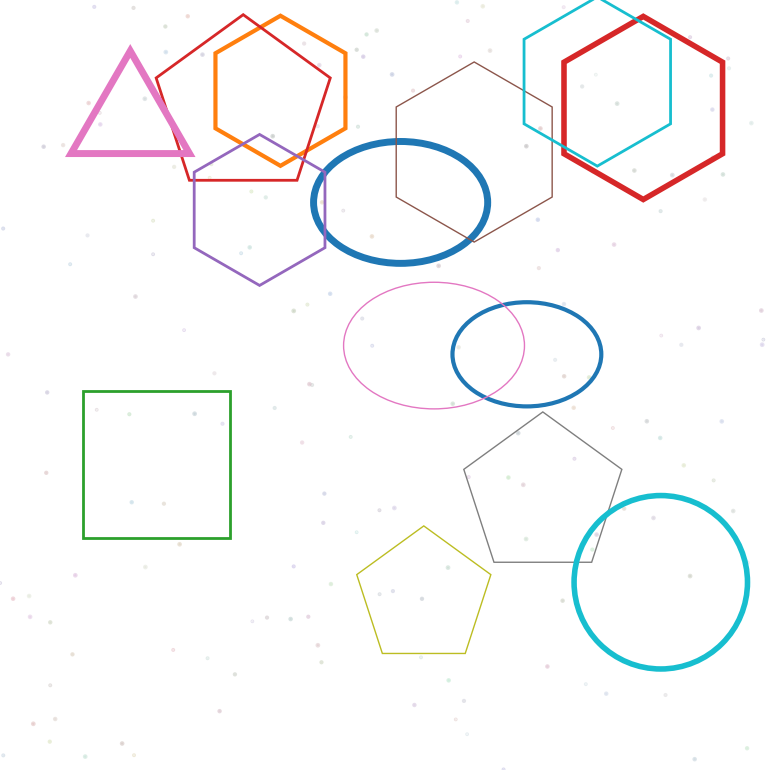[{"shape": "oval", "thickness": 2.5, "radius": 0.57, "center": [0.52, 0.737]}, {"shape": "oval", "thickness": 1.5, "radius": 0.48, "center": [0.684, 0.54]}, {"shape": "hexagon", "thickness": 1.5, "radius": 0.49, "center": [0.364, 0.882]}, {"shape": "square", "thickness": 1, "radius": 0.48, "center": [0.203, 0.397]}, {"shape": "pentagon", "thickness": 1, "radius": 0.59, "center": [0.316, 0.862]}, {"shape": "hexagon", "thickness": 2, "radius": 0.59, "center": [0.835, 0.86]}, {"shape": "hexagon", "thickness": 1, "radius": 0.49, "center": [0.337, 0.727]}, {"shape": "hexagon", "thickness": 0.5, "radius": 0.58, "center": [0.616, 0.803]}, {"shape": "oval", "thickness": 0.5, "radius": 0.59, "center": [0.564, 0.551]}, {"shape": "triangle", "thickness": 2.5, "radius": 0.44, "center": [0.169, 0.845]}, {"shape": "pentagon", "thickness": 0.5, "radius": 0.54, "center": [0.705, 0.357]}, {"shape": "pentagon", "thickness": 0.5, "radius": 0.46, "center": [0.55, 0.225]}, {"shape": "circle", "thickness": 2, "radius": 0.56, "center": [0.858, 0.244]}, {"shape": "hexagon", "thickness": 1, "radius": 0.55, "center": [0.776, 0.894]}]